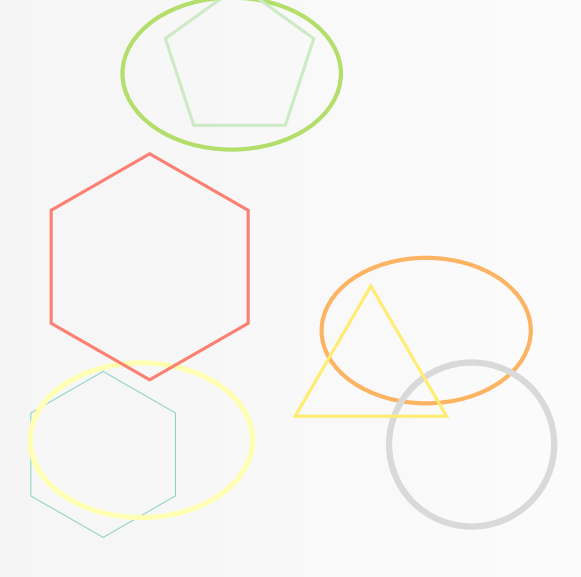[{"shape": "hexagon", "thickness": 0.5, "radius": 0.72, "center": [0.177, 0.212]}, {"shape": "oval", "thickness": 2.5, "radius": 0.96, "center": [0.243, 0.237]}, {"shape": "hexagon", "thickness": 1.5, "radius": 0.98, "center": [0.257, 0.537]}, {"shape": "oval", "thickness": 2, "radius": 0.9, "center": [0.733, 0.427]}, {"shape": "oval", "thickness": 2, "radius": 0.94, "center": [0.399, 0.872]}, {"shape": "circle", "thickness": 3, "radius": 0.71, "center": [0.811, 0.229]}, {"shape": "pentagon", "thickness": 1.5, "radius": 0.67, "center": [0.412, 0.891]}, {"shape": "triangle", "thickness": 1.5, "radius": 0.75, "center": [0.638, 0.354]}]